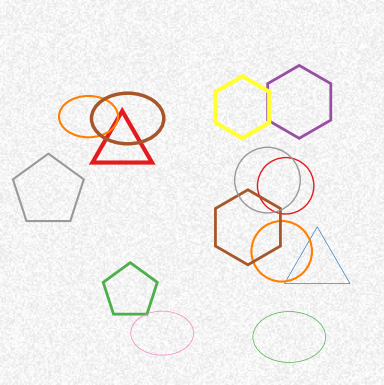[{"shape": "triangle", "thickness": 3, "radius": 0.45, "center": [0.317, 0.622]}, {"shape": "circle", "thickness": 1, "radius": 0.37, "center": [0.742, 0.517]}, {"shape": "triangle", "thickness": 0.5, "radius": 0.49, "center": [0.824, 0.312]}, {"shape": "pentagon", "thickness": 2, "radius": 0.37, "center": [0.338, 0.244]}, {"shape": "oval", "thickness": 0.5, "radius": 0.47, "center": [0.751, 0.125]}, {"shape": "hexagon", "thickness": 2, "radius": 0.47, "center": [0.777, 0.735]}, {"shape": "oval", "thickness": 1.5, "radius": 0.38, "center": [0.23, 0.697]}, {"shape": "circle", "thickness": 1.5, "radius": 0.39, "center": [0.732, 0.347]}, {"shape": "hexagon", "thickness": 3, "radius": 0.4, "center": [0.63, 0.721]}, {"shape": "oval", "thickness": 2.5, "radius": 0.47, "center": [0.332, 0.692]}, {"shape": "hexagon", "thickness": 2, "radius": 0.49, "center": [0.644, 0.41]}, {"shape": "oval", "thickness": 0.5, "radius": 0.41, "center": [0.421, 0.135]}, {"shape": "circle", "thickness": 1, "radius": 0.43, "center": [0.695, 0.532]}, {"shape": "pentagon", "thickness": 1.5, "radius": 0.48, "center": [0.126, 0.504]}]